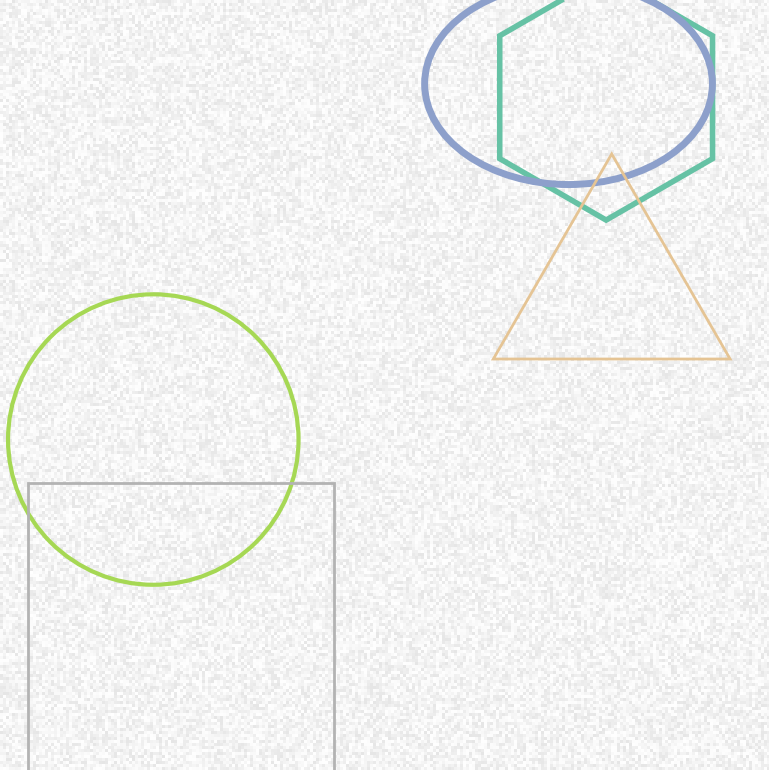[{"shape": "hexagon", "thickness": 2, "radius": 0.8, "center": [0.787, 0.874]}, {"shape": "oval", "thickness": 2.5, "radius": 0.93, "center": [0.738, 0.891]}, {"shape": "circle", "thickness": 1.5, "radius": 0.94, "center": [0.199, 0.429]}, {"shape": "triangle", "thickness": 1, "radius": 0.89, "center": [0.794, 0.623]}, {"shape": "square", "thickness": 1, "radius": 0.99, "center": [0.235, 0.174]}]